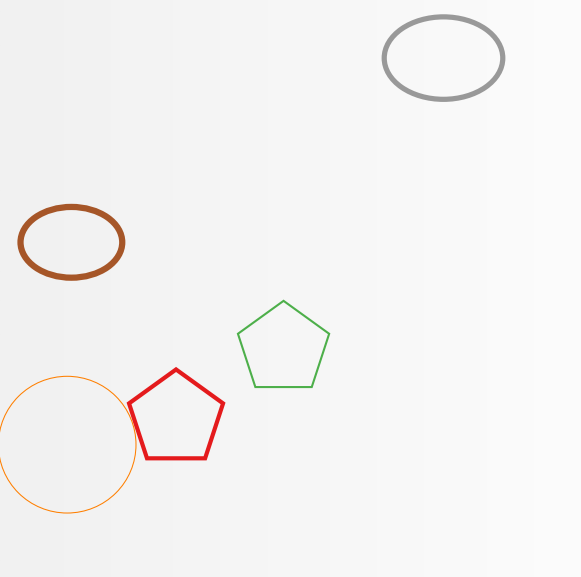[{"shape": "pentagon", "thickness": 2, "radius": 0.43, "center": [0.303, 0.274]}, {"shape": "pentagon", "thickness": 1, "radius": 0.41, "center": [0.488, 0.396]}, {"shape": "circle", "thickness": 0.5, "radius": 0.59, "center": [0.116, 0.229]}, {"shape": "oval", "thickness": 3, "radius": 0.44, "center": [0.123, 0.58]}, {"shape": "oval", "thickness": 2.5, "radius": 0.51, "center": [0.763, 0.899]}]